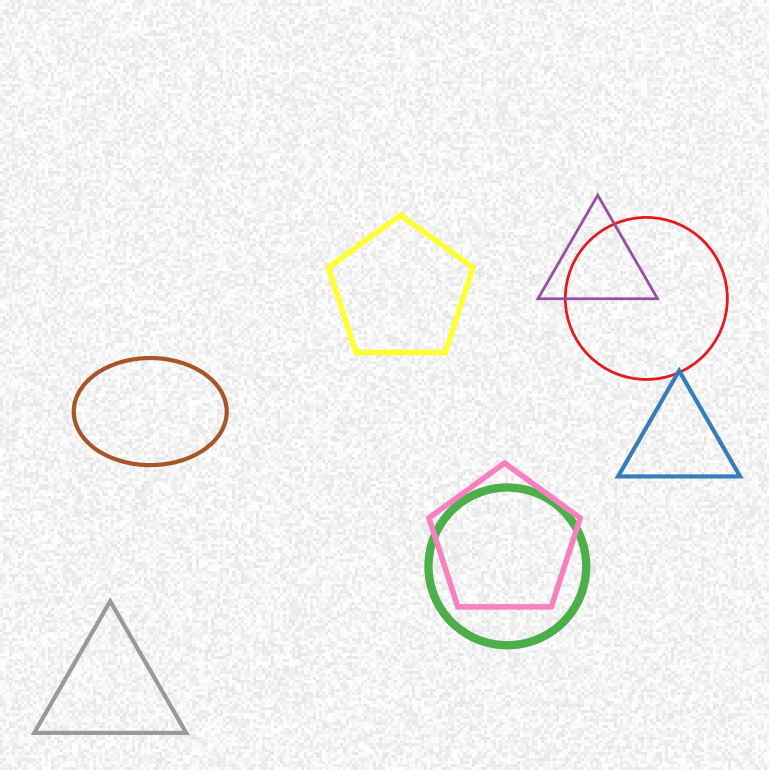[{"shape": "circle", "thickness": 1, "radius": 0.53, "center": [0.839, 0.612]}, {"shape": "triangle", "thickness": 1.5, "radius": 0.46, "center": [0.882, 0.427]}, {"shape": "circle", "thickness": 3, "radius": 0.51, "center": [0.659, 0.264]}, {"shape": "triangle", "thickness": 1, "radius": 0.45, "center": [0.776, 0.657]}, {"shape": "pentagon", "thickness": 2, "radius": 0.49, "center": [0.52, 0.622]}, {"shape": "oval", "thickness": 1.5, "radius": 0.5, "center": [0.195, 0.465]}, {"shape": "pentagon", "thickness": 2, "radius": 0.52, "center": [0.655, 0.295]}, {"shape": "triangle", "thickness": 1.5, "radius": 0.57, "center": [0.143, 0.105]}]